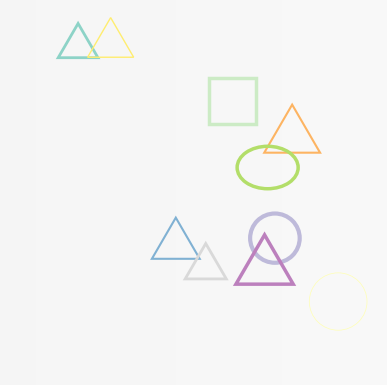[{"shape": "triangle", "thickness": 2, "radius": 0.3, "center": [0.202, 0.88]}, {"shape": "circle", "thickness": 0.5, "radius": 0.37, "center": [0.873, 0.217]}, {"shape": "circle", "thickness": 3, "radius": 0.32, "center": [0.709, 0.381]}, {"shape": "triangle", "thickness": 1.5, "radius": 0.36, "center": [0.454, 0.363]}, {"shape": "triangle", "thickness": 1.5, "radius": 0.42, "center": [0.754, 0.645]}, {"shape": "oval", "thickness": 2.5, "radius": 0.39, "center": [0.691, 0.565]}, {"shape": "triangle", "thickness": 2, "radius": 0.31, "center": [0.531, 0.306]}, {"shape": "triangle", "thickness": 2.5, "radius": 0.43, "center": [0.683, 0.305]}, {"shape": "square", "thickness": 2.5, "radius": 0.3, "center": [0.6, 0.738]}, {"shape": "triangle", "thickness": 1, "radius": 0.34, "center": [0.286, 0.886]}]